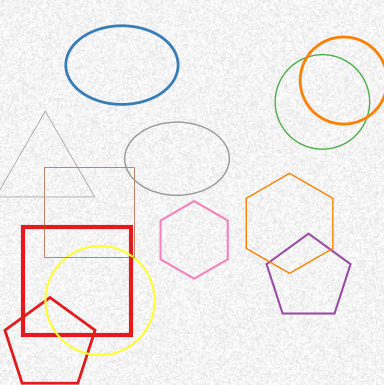[{"shape": "pentagon", "thickness": 2, "radius": 0.62, "center": [0.13, 0.104]}, {"shape": "square", "thickness": 3, "radius": 0.7, "center": [0.201, 0.271]}, {"shape": "oval", "thickness": 2, "radius": 0.73, "center": [0.317, 0.831]}, {"shape": "circle", "thickness": 1, "radius": 0.61, "center": [0.837, 0.735]}, {"shape": "pentagon", "thickness": 1.5, "radius": 0.57, "center": [0.801, 0.278]}, {"shape": "hexagon", "thickness": 1, "radius": 0.65, "center": [0.752, 0.42]}, {"shape": "circle", "thickness": 2, "radius": 0.57, "center": [0.893, 0.791]}, {"shape": "circle", "thickness": 1.5, "radius": 0.71, "center": [0.26, 0.219]}, {"shape": "square", "thickness": 0.5, "radius": 0.58, "center": [0.232, 0.45]}, {"shape": "hexagon", "thickness": 1.5, "radius": 0.5, "center": [0.504, 0.377]}, {"shape": "oval", "thickness": 1, "radius": 0.68, "center": [0.46, 0.588]}, {"shape": "triangle", "thickness": 0.5, "radius": 0.74, "center": [0.118, 0.563]}]